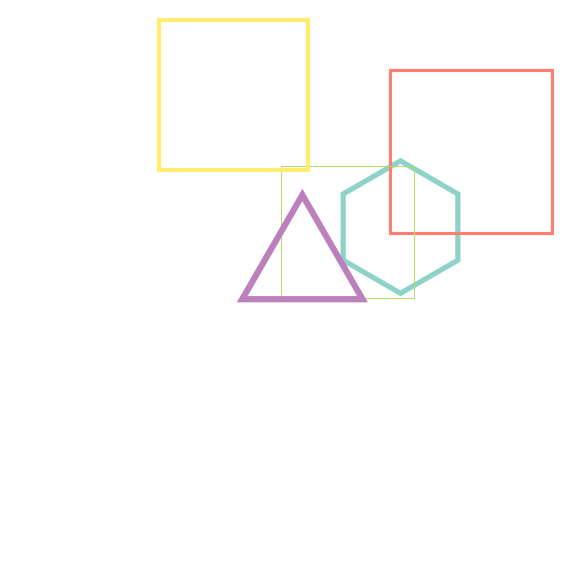[{"shape": "hexagon", "thickness": 2.5, "radius": 0.57, "center": [0.694, 0.606]}, {"shape": "square", "thickness": 1.5, "radius": 0.7, "center": [0.816, 0.737]}, {"shape": "square", "thickness": 0.5, "radius": 0.57, "center": [0.602, 0.597]}, {"shape": "triangle", "thickness": 3, "radius": 0.6, "center": [0.524, 0.541]}, {"shape": "square", "thickness": 2, "radius": 0.65, "center": [0.404, 0.835]}]